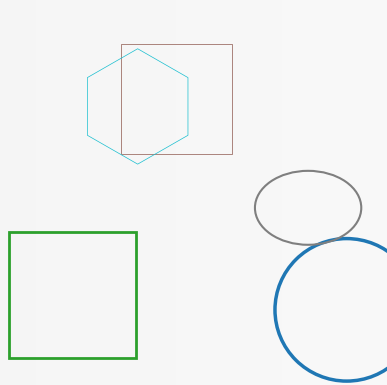[{"shape": "circle", "thickness": 2.5, "radius": 0.93, "center": [0.895, 0.195]}, {"shape": "square", "thickness": 2, "radius": 0.82, "center": [0.187, 0.234]}, {"shape": "square", "thickness": 0.5, "radius": 0.71, "center": [0.455, 0.743]}, {"shape": "oval", "thickness": 1.5, "radius": 0.69, "center": [0.795, 0.46]}, {"shape": "hexagon", "thickness": 0.5, "radius": 0.75, "center": [0.355, 0.724]}]